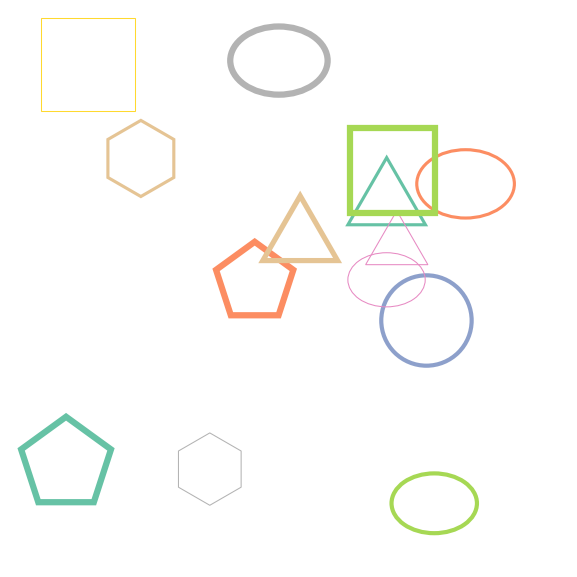[{"shape": "triangle", "thickness": 1.5, "radius": 0.39, "center": [0.67, 0.649]}, {"shape": "pentagon", "thickness": 3, "radius": 0.41, "center": [0.114, 0.196]}, {"shape": "pentagon", "thickness": 3, "radius": 0.35, "center": [0.441, 0.51]}, {"shape": "oval", "thickness": 1.5, "radius": 0.42, "center": [0.806, 0.681]}, {"shape": "circle", "thickness": 2, "radius": 0.39, "center": [0.738, 0.444]}, {"shape": "triangle", "thickness": 0.5, "radius": 0.31, "center": [0.687, 0.572]}, {"shape": "oval", "thickness": 0.5, "radius": 0.33, "center": [0.669, 0.515]}, {"shape": "square", "thickness": 3, "radius": 0.37, "center": [0.68, 0.704]}, {"shape": "oval", "thickness": 2, "radius": 0.37, "center": [0.752, 0.128]}, {"shape": "square", "thickness": 0.5, "radius": 0.4, "center": [0.152, 0.887]}, {"shape": "hexagon", "thickness": 1.5, "radius": 0.33, "center": [0.244, 0.725]}, {"shape": "triangle", "thickness": 2.5, "radius": 0.37, "center": [0.52, 0.585]}, {"shape": "hexagon", "thickness": 0.5, "radius": 0.31, "center": [0.363, 0.187]}, {"shape": "oval", "thickness": 3, "radius": 0.42, "center": [0.483, 0.894]}]